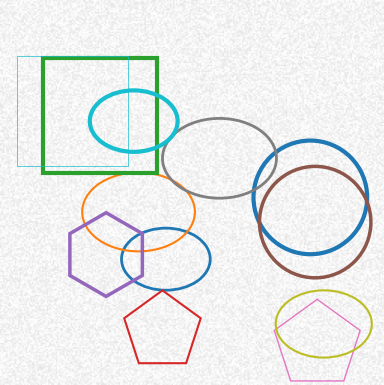[{"shape": "circle", "thickness": 3, "radius": 0.74, "center": [0.806, 0.487]}, {"shape": "oval", "thickness": 2, "radius": 0.58, "center": [0.431, 0.327]}, {"shape": "oval", "thickness": 1.5, "radius": 0.73, "center": [0.36, 0.45]}, {"shape": "square", "thickness": 3, "radius": 0.74, "center": [0.26, 0.7]}, {"shape": "pentagon", "thickness": 1.5, "radius": 0.52, "center": [0.422, 0.141]}, {"shape": "hexagon", "thickness": 2.5, "radius": 0.54, "center": [0.276, 0.339]}, {"shape": "circle", "thickness": 2.5, "radius": 0.72, "center": [0.819, 0.423]}, {"shape": "pentagon", "thickness": 1, "radius": 0.59, "center": [0.824, 0.105]}, {"shape": "oval", "thickness": 2, "radius": 0.74, "center": [0.57, 0.589]}, {"shape": "oval", "thickness": 1.5, "radius": 0.62, "center": [0.841, 0.159]}, {"shape": "square", "thickness": 0.5, "radius": 0.72, "center": [0.188, 0.711]}, {"shape": "oval", "thickness": 3, "radius": 0.57, "center": [0.347, 0.685]}]